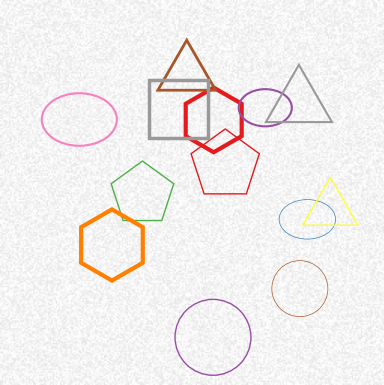[{"shape": "hexagon", "thickness": 3, "radius": 0.42, "center": [0.555, 0.688]}, {"shape": "pentagon", "thickness": 1, "radius": 0.47, "center": [0.585, 0.572]}, {"shape": "oval", "thickness": 0.5, "radius": 0.37, "center": [0.798, 0.43]}, {"shape": "pentagon", "thickness": 1, "radius": 0.43, "center": [0.37, 0.496]}, {"shape": "oval", "thickness": 1.5, "radius": 0.34, "center": [0.689, 0.72]}, {"shape": "circle", "thickness": 1, "radius": 0.49, "center": [0.553, 0.124]}, {"shape": "hexagon", "thickness": 3, "radius": 0.46, "center": [0.291, 0.364]}, {"shape": "triangle", "thickness": 1, "radius": 0.41, "center": [0.858, 0.457]}, {"shape": "triangle", "thickness": 2, "radius": 0.43, "center": [0.485, 0.809]}, {"shape": "circle", "thickness": 0.5, "radius": 0.36, "center": [0.779, 0.25]}, {"shape": "oval", "thickness": 1.5, "radius": 0.49, "center": [0.206, 0.69]}, {"shape": "triangle", "thickness": 1.5, "radius": 0.5, "center": [0.776, 0.732]}, {"shape": "square", "thickness": 2.5, "radius": 0.38, "center": [0.464, 0.717]}]